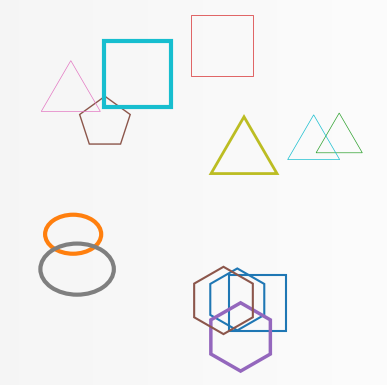[{"shape": "square", "thickness": 1.5, "radius": 0.37, "center": [0.665, 0.214]}, {"shape": "hexagon", "thickness": 1.5, "radius": 0.4, "center": [0.612, 0.222]}, {"shape": "oval", "thickness": 3, "radius": 0.36, "center": [0.189, 0.392]}, {"shape": "triangle", "thickness": 0.5, "radius": 0.34, "center": [0.875, 0.638]}, {"shape": "square", "thickness": 0.5, "radius": 0.4, "center": [0.573, 0.882]}, {"shape": "hexagon", "thickness": 2.5, "radius": 0.44, "center": [0.621, 0.125]}, {"shape": "pentagon", "thickness": 1, "radius": 0.34, "center": [0.271, 0.681]}, {"shape": "hexagon", "thickness": 1.5, "radius": 0.44, "center": [0.577, 0.22]}, {"shape": "triangle", "thickness": 0.5, "radius": 0.44, "center": [0.183, 0.755]}, {"shape": "oval", "thickness": 3, "radius": 0.47, "center": [0.199, 0.301]}, {"shape": "triangle", "thickness": 2, "radius": 0.49, "center": [0.63, 0.598]}, {"shape": "triangle", "thickness": 0.5, "radius": 0.39, "center": [0.809, 0.624]}, {"shape": "square", "thickness": 3, "radius": 0.43, "center": [0.354, 0.808]}]